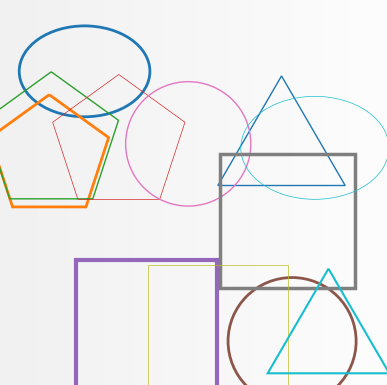[{"shape": "triangle", "thickness": 1, "radius": 0.95, "center": [0.727, 0.613]}, {"shape": "oval", "thickness": 2, "radius": 0.84, "center": [0.218, 0.815]}, {"shape": "pentagon", "thickness": 2, "radius": 0.81, "center": [0.127, 0.593]}, {"shape": "pentagon", "thickness": 1, "radius": 0.91, "center": [0.132, 0.631]}, {"shape": "pentagon", "thickness": 0.5, "radius": 0.9, "center": [0.307, 0.627]}, {"shape": "square", "thickness": 3, "radius": 0.91, "center": [0.377, 0.143]}, {"shape": "circle", "thickness": 2, "radius": 0.83, "center": [0.754, 0.114]}, {"shape": "circle", "thickness": 1, "radius": 0.81, "center": [0.486, 0.626]}, {"shape": "square", "thickness": 2.5, "radius": 0.87, "center": [0.742, 0.426]}, {"shape": "square", "thickness": 0.5, "radius": 0.9, "center": [0.563, 0.13]}, {"shape": "oval", "thickness": 0.5, "radius": 0.96, "center": [0.812, 0.616]}, {"shape": "triangle", "thickness": 1.5, "radius": 0.91, "center": [0.848, 0.121]}]